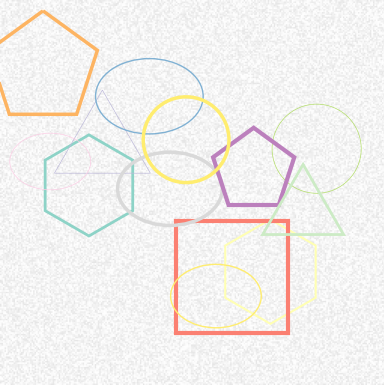[{"shape": "hexagon", "thickness": 2, "radius": 0.66, "center": [0.231, 0.518]}, {"shape": "hexagon", "thickness": 1.5, "radius": 0.68, "center": [0.702, 0.294]}, {"shape": "triangle", "thickness": 0.5, "radius": 0.72, "center": [0.266, 0.622]}, {"shape": "square", "thickness": 3, "radius": 0.72, "center": [0.603, 0.28]}, {"shape": "oval", "thickness": 1, "radius": 0.7, "center": [0.388, 0.75]}, {"shape": "pentagon", "thickness": 2.5, "radius": 0.74, "center": [0.112, 0.823]}, {"shape": "circle", "thickness": 0.5, "radius": 0.58, "center": [0.822, 0.614]}, {"shape": "oval", "thickness": 0.5, "radius": 0.53, "center": [0.131, 0.581]}, {"shape": "oval", "thickness": 2.5, "radius": 0.68, "center": [0.441, 0.51]}, {"shape": "pentagon", "thickness": 3, "radius": 0.55, "center": [0.659, 0.557]}, {"shape": "triangle", "thickness": 2, "radius": 0.61, "center": [0.787, 0.451]}, {"shape": "oval", "thickness": 1, "radius": 0.59, "center": [0.561, 0.231]}, {"shape": "circle", "thickness": 2.5, "radius": 0.56, "center": [0.483, 0.637]}]